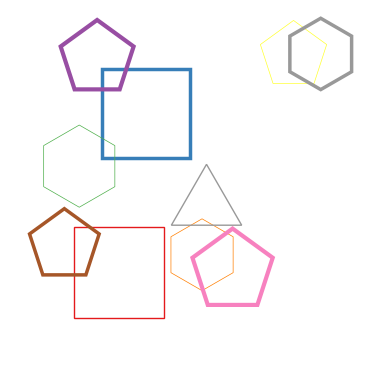[{"shape": "square", "thickness": 1, "radius": 0.59, "center": [0.309, 0.292]}, {"shape": "square", "thickness": 2.5, "radius": 0.58, "center": [0.379, 0.704]}, {"shape": "hexagon", "thickness": 0.5, "radius": 0.53, "center": [0.206, 0.568]}, {"shape": "pentagon", "thickness": 3, "radius": 0.5, "center": [0.252, 0.848]}, {"shape": "hexagon", "thickness": 0.5, "radius": 0.47, "center": [0.525, 0.338]}, {"shape": "pentagon", "thickness": 0.5, "radius": 0.45, "center": [0.762, 0.856]}, {"shape": "pentagon", "thickness": 2.5, "radius": 0.48, "center": [0.167, 0.363]}, {"shape": "pentagon", "thickness": 3, "radius": 0.55, "center": [0.604, 0.297]}, {"shape": "hexagon", "thickness": 2.5, "radius": 0.46, "center": [0.833, 0.86]}, {"shape": "triangle", "thickness": 1, "radius": 0.53, "center": [0.536, 0.468]}]